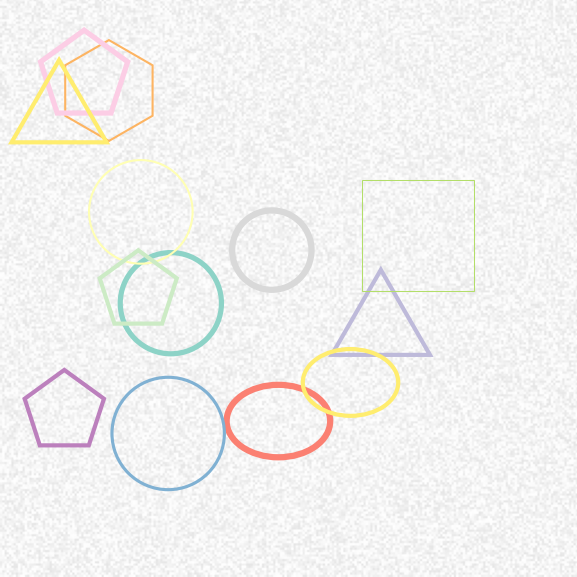[{"shape": "circle", "thickness": 2.5, "radius": 0.44, "center": [0.296, 0.474]}, {"shape": "circle", "thickness": 1, "radius": 0.45, "center": [0.244, 0.632]}, {"shape": "triangle", "thickness": 2, "radius": 0.49, "center": [0.659, 0.434]}, {"shape": "oval", "thickness": 3, "radius": 0.45, "center": [0.482, 0.27]}, {"shape": "circle", "thickness": 1.5, "radius": 0.49, "center": [0.291, 0.249]}, {"shape": "hexagon", "thickness": 1, "radius": 0.44, "center": [0.189, 0.842]}, {"shape": "square", "thickness": 0.5, "radius": 0.48, "center": [0.724, 0.591]}, {"shape": "pentagon", "thickness": 2.5, "radius": 0.4, "center": [0.146, 0.868]}, {"shape": "circle", "thickness": 3, "radius": 0.34, "center": [0.471, 0.566]}, {"shape": "pentagon", "thickness": 2, "radius": 0.36, "center": [0.111, 0.286]}, {"shape": "pentagon", "thickness": 2, "radius": 0.35, "center": [0.239, 0.496]}, {"shape": "oval", "thickness": 2, "radius": 0.41, "center": [0.607, 0.337]}, {"shape": "triangle", "thickness": 2, "radius": 0.47, "center": [0.102, 0.8]}]